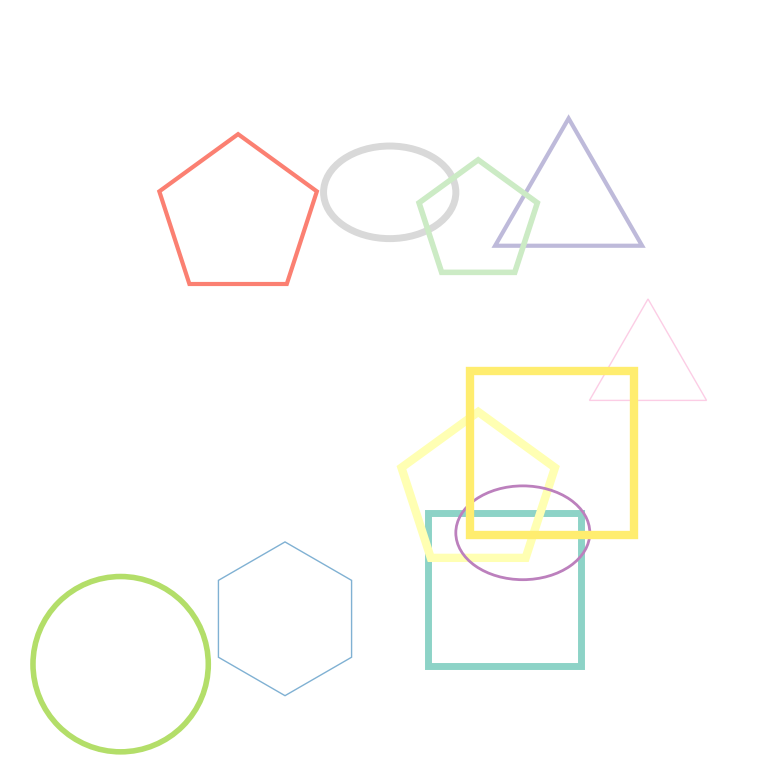[{"shape": "square", "thickness": 2.5, "radius": 0.5, "center": [0.655, 0.235]}, {"shape": "pentagon", "thickness": 3, "radius": 0.52, "center": [0.621, 0.36]}, {"shape": "triangle", "thickness": 1.5, "radius": 0.55, "center": [0.738, 0.736]}, {"shape": "pentagon", "thickness": 1.5, "radius": 0.54, "center": [0.309, 0.718]}, {"shape": "hexagon", "thickness": 0.5, "radius": 0.5, "center": [0.37, 0.196]}, {"shape": "circle", "thickness": 2, "radius": 0.57, "center": [0.157, 0.137]}, {"shape": "triangle", "thickness": 0.5, "radius": 0.44, "center": [0.842, 0.524]}, {"shape": "oval", "thickness": 2.5, "radius": 0.43, "center": [0.506, 0.75]}, {"shape": "oval", "thickness": 1, "radius": 0.44, "center": [0.679, 0.308]}, {"shape": "pentagon", "thickness": 2, "radius": 0.4, "center": [0.621, 0.712]}, {"shape": "square", "thickness": 3, "radius": 0.53, "center": [0.716, 0.411]}]